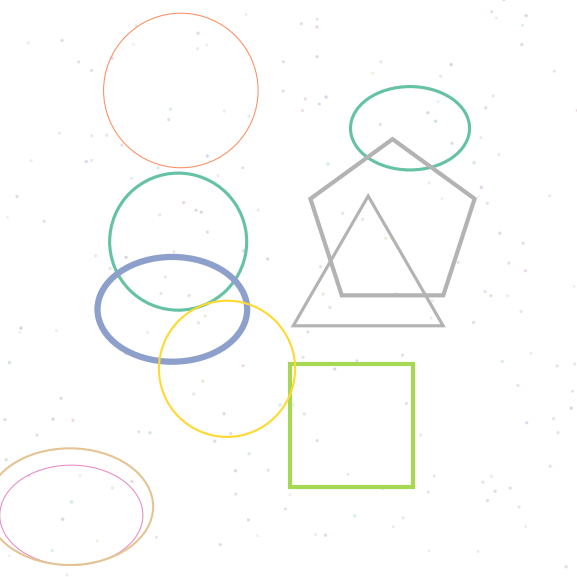[{"shape": "circle", "thickness": 1.5, "radius": 0.59, "center": [0.309, 0.581]}, {"shape": "oval", "thickness": 1.5, "radius": 0.52, "center": [0.71, 0.777]}, {"shape": "circle", "thickness": 0.5, "radius": 0.67, "center": [0.313, 0.842]}, {"shape": "oval", "thickness": 3, "radius": 0.65, "center": [0.298, 0.463]}, {"shape": "oval", "thickness": 0.5, "radius": 0.62, "center": [0.124, 0.107]}, {"shape": "square", "thickness": 2, "radius": 0.53, "center": [0.609, 0.262]}, {"shape": "circle", "thickness": 1, "radius": 0.59, "center": [0.393, 0.36]}, {"shape": "oval", "thickness": 1, "radius": 0.72, "center": [0.121, 0.122]}, {"shape": "pentagon", "thickness": 2, "radius": 0.75, "center": [0.68, 0.609]}, {"shape": "triangle", "thickness": 1.5, "radius": 0.75, "center": [0.638, 0.51]}]